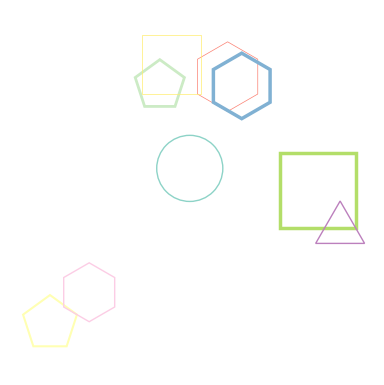[{"shape": "circle", "thickness": 1, "radius": 0.43, "center": [0.493, 0.563]}, {"shape": "pentagon", "thickness": 1.5, "radius": 0.37, "center": [0.13, 0.16]}, {"shape": "hexagon", "thickness": 0.5, "radius": 0.45, "center": [0.591, 0.801]}, {"shape": "hexagon", "thickness": 2.5, "radius": 0.43, "center": [0.628, 0.777]}, {"shape": "square", "thickness": 2.5, "radius": 0.49, "center": [0.825, 0.505]}, {"shape": "hexagon", "thickness": 1, "radius": 0.38, "center": [0.232, 0.241]}, {"shape": "triangle", "thickness": 1, "radius": 0.37, "center": [0.883, 0.404]}, {"shape": "pentagon", "thickness": 2, "radius": 0.34, "center": [0.415, 0.778]}, {"shape": "square", "thickness": 0.5, "radius": 0.39, "center": [0.445, 0.833]}]